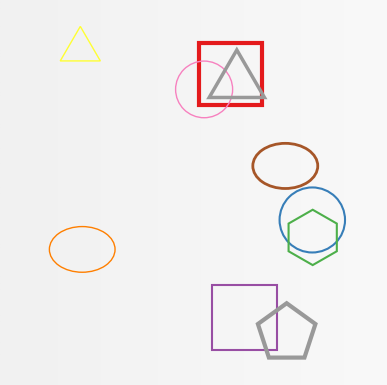[{"shape": "square", "thickness": 3, "radius": 0.41, "center": [0.595, 0.808]}, {"shape": "circle", "thickness": 1.5, "radius": 0.42, "center": [0.806, 0.429]}, {"shape": "hexagon", "thickness": 1.5, "radius": 0.36, "center": [0.807, 0.383]}, {"shape": "square", "thickness": 1.5, "radius": 0.42, "center": [0.63, 0.175]}, {"shape": "oval", "thickness": 1, "radius": 0.42, "center": [0.212, 0.352]}, {"shape": "triangle", "thickness": 1, "radius": 0.3, "center": [0.207, 0.872]}, {"shape": "oval", "thickness": 2, "radius": 0.42, "center": [0.736, 0.569]}, {"shape": "circle", "thickness": 1, "radius": 0.37, "center": [0.527, 0.768]}, {"shape": "pentagon", "thickness": 3, "radius": 0.39, "center": [0.74, 0.134]}, {"shape": "triangle", "thickness": 2.5, "radius": 0.41, "center": [0.611, 0.788]}]